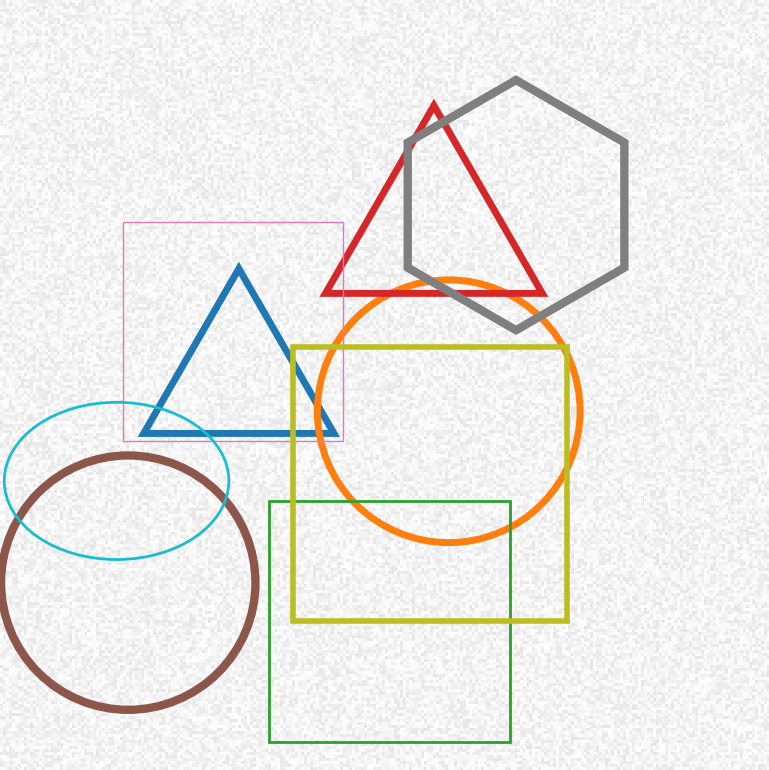[{"shape": "triangle", "thickness": 2.5, "radius": 0.71, "center": [0.31, 0.508]}, {"shape": "circle", "thickness": 2.5, "radius": 0.85, "center": [0.583, 0.466]}, {"shape": "square", "thickness": 1, "radius": 0.78, "center": [0.506, 0.192]}, {"shape": "triangle", "thickness": 2.5, "radius": 0.81, "center": [0.563, 0.7]}, {"shape": "circle", "thickness": 3, "radius": 0.83, "center": [0.167, 0.243]}, {"shape": "square", "thickness": 0.5, "radius": 0.71, "center": [0.303, 0.57]}, {"shape": "hexagon", "thickness": 3, "radius": 0.81, "center": [0.67, 0.734]}, {"shape": "square", "thickness": 2, "radius": 0.89, "center": [0.558, 0.372]}, {"shape": "oval", "thickness": 1, "radius": 0.73, "center": [0.151, 0.375]}]